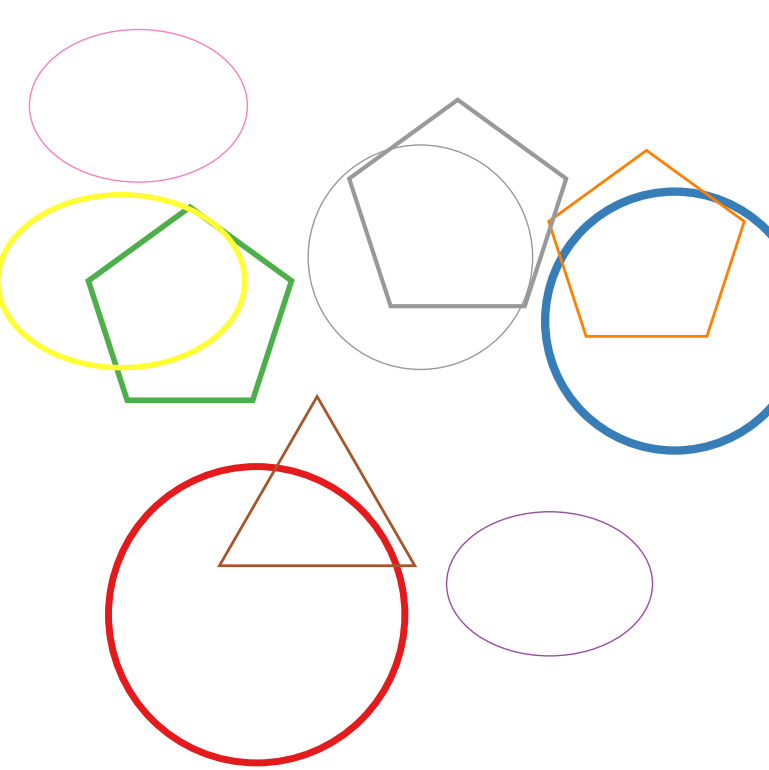[{"shape": "circle", "thickness": 2.5, "radius": 0.96, "center": [0.333, 0.202]}, {"shape": "circle", "thickness": 3, "radius": 0.84, "center": [0.876, 0.583]}, {"shape": "pentagon", "thickness": 2, "radius": 0.69, "center": [0.247, 0.592]}, {"shape": "oval", "thickness": 0.5, "radius": 0.67, "center": [0.714, 0.242]}, {"shape": "pentagon", "thickness": 1, "radius": 0.67, "center": [0.84, 0.671]}, {"shape": "oval", "thickness": 2, "radius": 0.8, "center": [0.158, 0.635]}, {"shape": "triangle", "thickness": 1, "radius": 0.73, "center": [0.412, 0.339]}, {"shape": "oval", "thickness": 0.5, "radius": 0.71, "center": [0.18, 0.863]}, {"shape": "circle", "thickness": 0.5, "radius": 0.73, "center": [0.546, 0.666]}, {"shape": "pentagon", "thickness": 1.5, "radius": 0.74, "center": [0.594, 0.722]}]